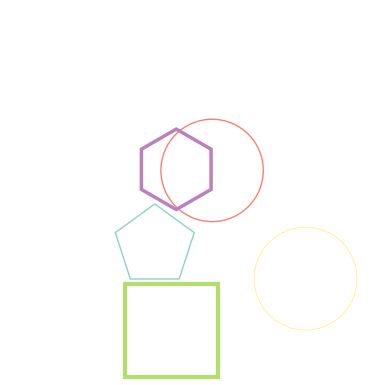[{"shape": "pentagon", "thickness": 1, "radius": 0.54, "center": [0.402, 0.362]}, {"shape": "circle", "thickness": 1, "radius": 0.66, "center": [0.551, 0.557]}, {"shape": "square", "thickness": 3, "radius": 0.6, "center": [0.446, 0.141]}, {"shape": "hexagon", "thickness": 2.5, "radius": 0.52, "center": [0.458, 0.56]}, {"shape": "circle", "thickness": 0.5, "radius": 0.67, "center": [0.794, 0.276]}]